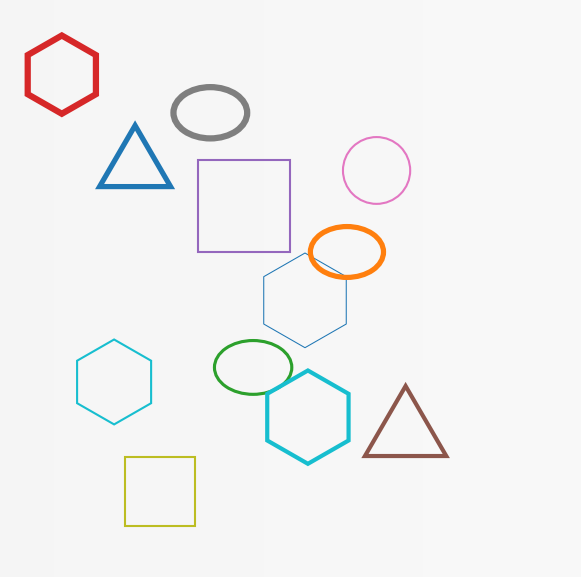[{"shape": "hexagon", "thickness": 0.5, "radius": 0.41, "center": [0.525, 0.479]}, {"shape": "triangle", "thickness": 2.5, "radius": 0.35, "center": [0.232, 0.711]}, {"shape": "oval", "thickness": 2.5, "radius": 0.31, "center": [0.597, 0.563]}, {"shape": "oval", "thickness": 1.5, "radius": 0.33, "center": [0.435, 0.363]}, {"shape": "hexagon", "thickness": 3, "radius": 0.34, "center": [0.106, 0.87]}, {"shape": "square", "thickness": 1, "radius": 0.4, "center": [0.42, 0.643]}, {"shape": "triangle", "thickness": 2, "radius": 0.4, "center": [0.698, 0.25]}, {"shape": "circle", "thickness": 1, "radius": 0.29, "center": [0.648, 0.704]}, {"shape": "oval", "thickness": 3, "radius": 0.32, "center": [0.362, 0.804]}, {"shape": "square", "thickness": 1, "radius": 0.3, "center": [0.275, 0.148]}, {"shape": "hexagon", "thickness": 1, "radius": 0.37, "center": [0.196, 0.338]}, {"shape": "hexagon", "thickness": 2, "radius": 0.4, "center": [0.53, 0.277]}]